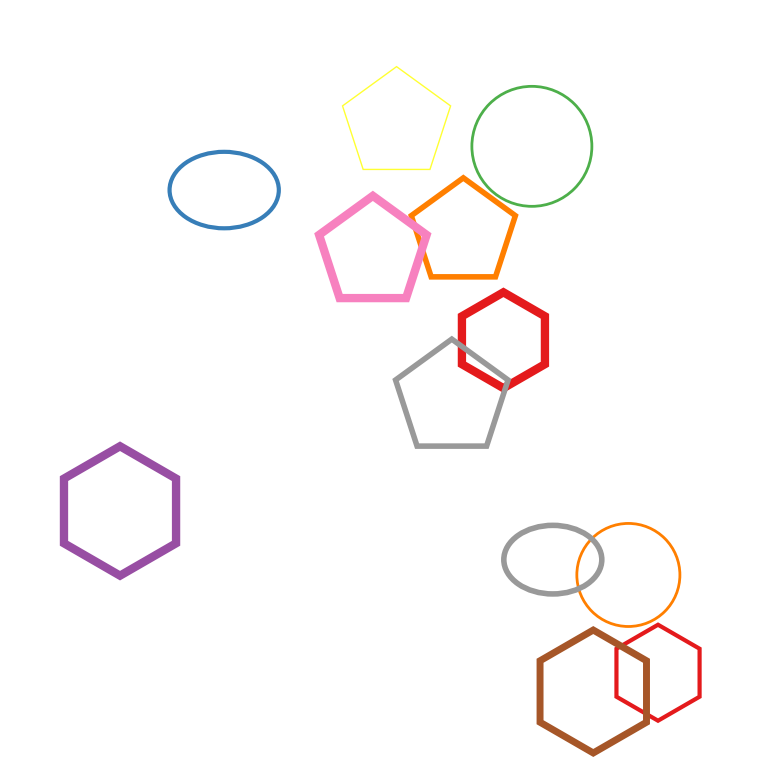[{"shape": "hexagon", "thickness": 1.5, "radius": 0.31, "center": [0.855, 0.126]}, {"shape": "hexagon", "thickness": 3, "radius": 0.31, "center": [0.654, 0.558]}, {"shape": "oval", "thickness": 1.5, "radius": 0.35, "center": [0.291, 0.753]}, {"shape": "circle", "thickness": 1, "radius": 0.39, "center": [0.691, 0.81]}, {"shape": "hexagon", "thickness": 3, "radius": 0.42, "center": [0.156, 0.336]}, {"shape": "pentagon", "thickness": 2, "radius": 0.36, "center": [0.602, 0.698]}, {"shape": "circle", "thickness": 1, "radius": 0.33, "center": [0.816, 0.253]}, {"shape": "pentagon", "thickness": 0.5, "radius": 0.37, "center": [0.515, 0.84]}, {"shape": "hexagon", "thickness": 2.5, "radius": 0.4, "center": [0.77, 0.102]}, {"shape": "pentagon", "thickness": 3, "radius": 0.37, "center": [0.484, 0.672]}, {"shape": "oval", "thickness": 2, "radius": 0.32, "center": [0.718, 0.273]}, {"shape": "pentagon", "thickness": 2, "radius": 0.38, "center": [0.587, 0.483]}]